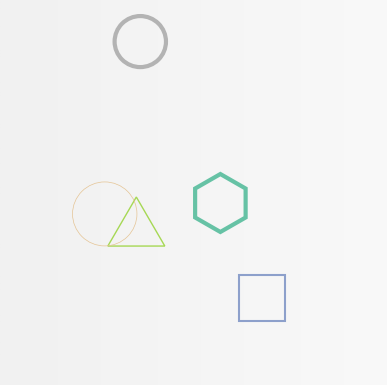[{"shape": "hexagon", "thickness": 3, "radius": 0.38, "center": [0.569, 0.473]}, {"shape": "square", "thickness": 1.5, "radius": 0.3, "center": [0.676, 0.226]}, {"shape": "triangle", "thickness": 1, "radius": 0.42, "center": [0.352, 0.403]}, {"shape": "circle", "thickness": 0.5, "radius": 0.42, "center": [0.27, 0.444]}, {"shape": "circle", "thickness": 3, "radius": 0.33, "center": [0.362, 0.892]}]